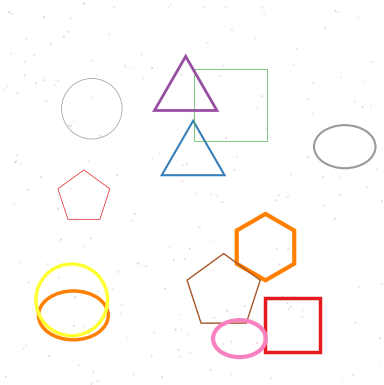[{"shape": "pentagon", "thickness": 0.5, "radius": 0.35, "center": [0.218, 0.488]}, {"shape": "square", "thickness": 2.5, "radius": 0.35, "center": [0.76, 0.156]}, {"shape": "triangle", "thickness": 1.5, "radius": 0.47, "center": [0.502, 0.592]}, {"shape": "square", "thickness": 0.5, "radius": 0.47, "center": [0.599, 0.728]}, {"shape": "triangle", "thickness": 2, "radius": 0.47, "center": [0.482, 0.76]}, {"shape": "hexagon", "thickness": 3, "radius": 0.43, "center": [0.69, 0.358]}, {"shape": "oval", "thickness": 2.5, "radius": 0.45, "center": [0.191, 0.181]}, {"shape": "circle", "thickness": 2.5, "radius": 0.47, "center": [0.186, 0.221]}, {"shape": "pentagon", "thickness": 1, "radius": 0.5, "center": [0.581, 0.241]}, {"shape": "oval", "thickness": 3, "radius": 0.34, "center": [0.622, 0.12]}, {"shape": "oval", "thickness": 1.5, "radius": 0.4, "center": [0.895, 0.619]}, {"shape": "circle", "thickness": 0.5, "radius": 0.39, "center": [0.239, 0.718]}]